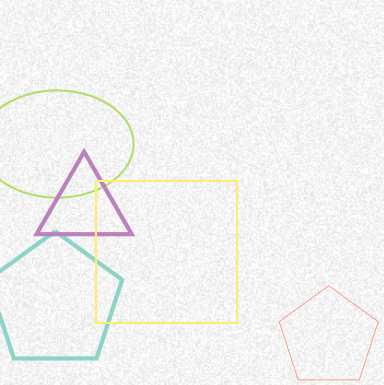[{"shape": "pentagon", "thickness": 3, "radius": 0.91, "center": [0.143, 0.217]}, {"shape": "pentagon", "thickness": 0.5, "radius": 0.68, "center": [0.854, 0.123]}, {"shape": "oval", "thickness": 1.5, "radius": 0.99, "center": [0.148, 0.626]}, {"shape": "triangle", "thickness": 3, "radius": 0.71, "center": [0.219, 0.463]}, {"shape": "square", "thickness": 1.5, "radius": 0.92, "center": [0.432, 0.346]}]